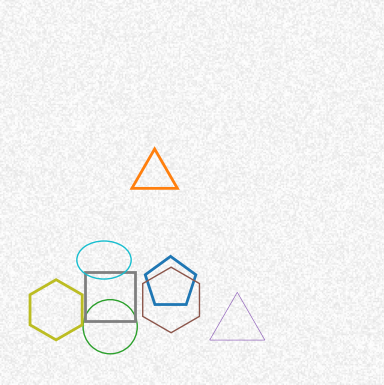[{"shape": "pentagon", "thickness": 2, "radius": 0.35, "center": [0.443, 0.265]}, {"shape": "triangle", "thickness": 2, "radius": 0.34, "center": [0.402, 0.545]}, {"shape": "circle", "thickness": 1, "radius": 0.35, "center": [0.286, 0.151]}, {"shape": "triangle", "thickness": 0.5, "radius": 0.41, "center": [0.616, 0.158]}, {"shape": "hexagon", "thickness": 1, "radius": 0.43, "center": [0.444, 0.221]}, {"shape": "square", "thickness": 2, "radius": 0.32, "center": [0.287, 0.23]}, {"shape": "hexagon", "thickness": 2, "radius": 0.39, "center": [0.146, 0.195]}, {"shape": "oval", "thickness": 1, "radius": 0.35, "center": [0.27, 0.325]}]